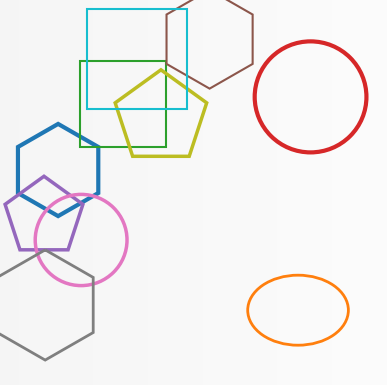[{"shape": "hexagon", "thickness": 3, "radius": 0.6, "center": [0.15, 0.558]}, {"shape": "oval", "thickness": 2, "radius": 0.65, "center": [0.769, 0.194]}, {"shape": "square", "thickness": 1.5, "radius": 0.55, "center": [0.317, 0.73]}, {"shape": "circle", "thickness": 3, "radius": 0.72, "center": [0.801, 0.748]}, {"shape": "pentagon", "thickness": 2.5, "radius": 0.53, "center": [0.114, 0.437]}, {"shape": "hexagon", "thickness": 1.5, "radius": 0.64, "center": [0.541, 0.898]}, {"shape": "circle", "thickness": 2.5, "radius": 0.59, "center": [0.209, 0.377]}, {"shape": "hexagon", "thickness": 2, "radius": 0.72, "center": [0.117, 0.208]}, {"shape": "pentagon", "thickness": 2.5, "radius": 0.62, "center": [0.415, 0.694]}, {"shape": "square", "thickness": 1.5, "radius": 0.65, "center": [0.354, 0.846]}]